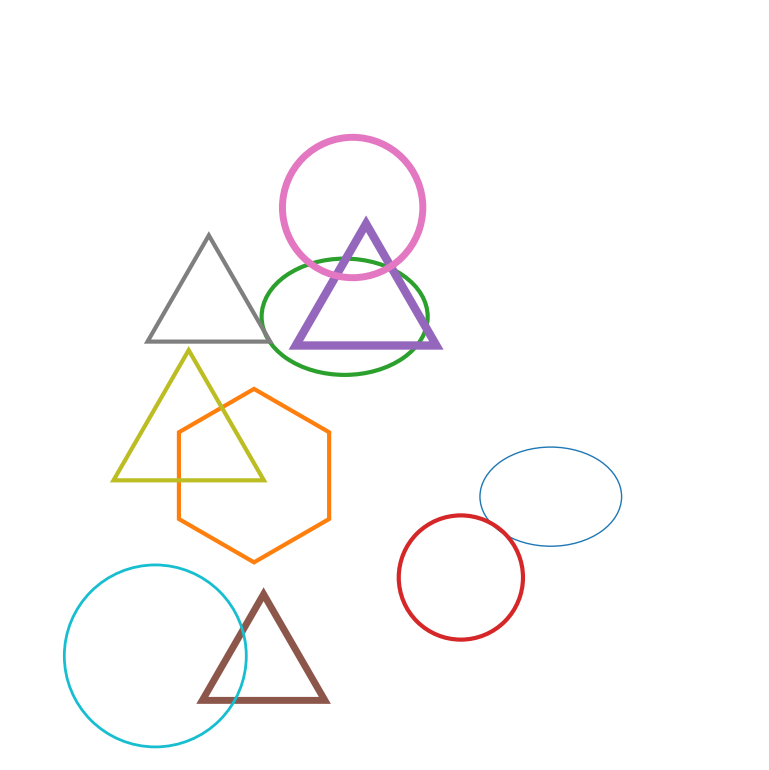[{"shape": "oval", "thickness": 0.5, "radius": 0.46, "center": [0.715, 0.355]}, {"shape": "hexagon", "thickness": 1.5, "radius": 0.56, "center": [0.33, 0.382]}, {"shape": "oval", "thickness": 1.5, "radius": 0.54, "center": [0.448, 0.589]}, {"shape": "circle", "thickness": 1.5, "radius": 0.4, "center": [0.599, 0.25]}, {"shape": "triangle", "thickness": 3, "radius": 0.53, "center": [0.475, 0.604]}, {"shape": "triangle", "thickness": 2.5, "radius": 0.46, "center": [0.342, 0.136]}, {"shape": "circle", "thickness": 2.5, "radius": 0.46, "center": [0.458, 0.731]}, {"shape": "triangle", "thickness": 1.5, "radius": 0.46, "center": [0.271, 0.602]}, {"shape": "triangle", "thickness": 1.5, "radius": 0.56, "center": [0.245, 0.433]}, {"shape": "circle", "thickness": 1, "radius": 0.59, "center": [0.202, 0.148]}]